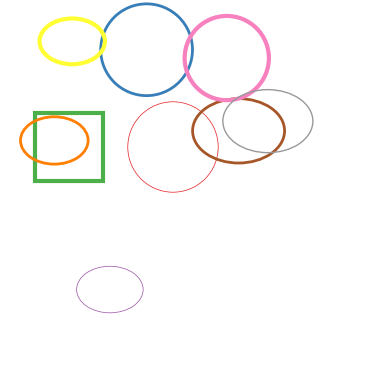[{"shape": "circle", "thickness": 0.5, "radius": 0.59, "center": [0.449, 0.618]}, {"shape": "circle", "thickness": 2, "radius": 0.6, "center": [0.381, 0.871]}, {"shape": "square", "thickness": 3, "radius": 0.44, "center": [0.179, 0.619]}, {"shape": "oval", "thickness": 0.5, "radius": 0.43, "center": [0.285, 0.248]}, {"shape": "oval", "thickness": 2, "radius": 0.44, "center": [0.141, 0.635]}, {"shape": "oval", "thickness": 3, "radius": 0.42, "center": [0.188, 0.893]}, {"shape": "oval", "thickness": 2, "radius": 0.6, "center": [0.62, 0.66]}, {"shape": "circle", "thickness": 3, "radius": 0.55, "center": [0.589, 0.849]}, {"shape": "oval", "thickness": 1, "radius": 0.58, "center": [0.696, 0.685]}]